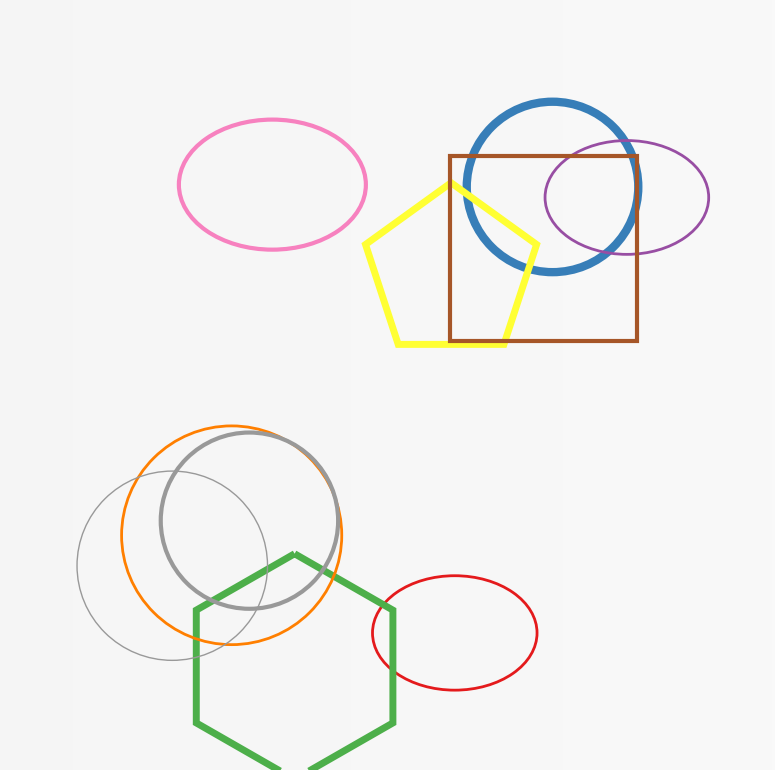[{"shape": "oval", "thickness": 1, "radius": 0.53, "center": [0.587, 0.178]}, {"shape": "circle", "thickness": 3, "radius": 0.55, "center": [0.713, 0.757]}, {"shape": "hexagon", "thickness": 2.5, "radius": 0.73, "center": [0.38, 0.134]}, {"shape": "oval", "thickness": 1, "radius": 0.53, "center": [0.809, 0.744]}, {"shape": "circle", "thickness": 1, "radius": 0.71, "center": [0.299, 0.305]}, {"shape": "pentagon", "thickness": 2.5, "radius": 0.58, "center": [0.582, 0.647]}, {"shape": "square", "thickness": 1.5, "radius": 0.6, "center": [0.702, 0.677]}, {"shape": "oval", "thickness": 1.5, "radius": 0.6, "center": [0.351, 0.76]}, {"shape": "circle", "thickness": 1.5, "radius": 0.57, "center": [0.322, 0.324]}, {"shape": "circle", "thickness": 0.5, "radius": 0.61, "center": [0.222, 0.265]}]